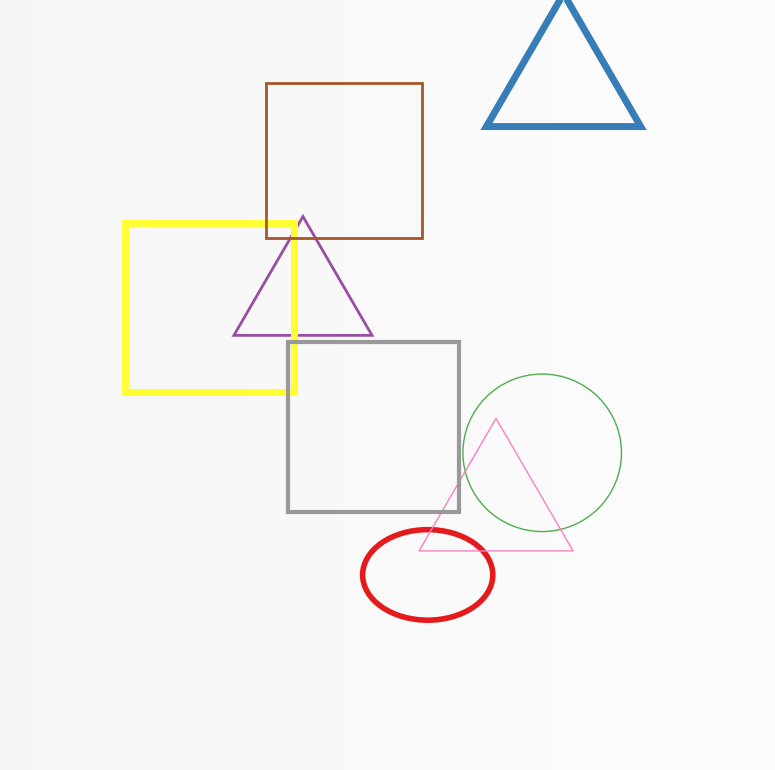[{"shape": "oval", "thickness": 2, "radius": 0.42, "center": [0.552, 0.253]}, {"shape": "triangle", "thickness": 2.5, "radius": 0.57, "center": [0.727, 0.893]}, {"shape": "circle", "thickness": 0.5, "radius": 0.51, "center": [0.7, 0.412]}, {"shape": "triangle", "thickness": 1, "radius": 0.51, "center": [0.391, 0.616]}, {"shape": "square", "thickness": 2.5, "radius": 0.55, "center": [0.271, 0.601]}, {"shape": "square", "thickness": 1, "radius": 0.5, "center": [0.444, 0.791]}, {"shape": "triangle", "thickness": 0.5, "radius": 0.57, "center": [0.64, 0.342]}, {"shape": "square", "thickness": 1.5, "radius": 0.55, "center": [0.482, 0.446]}]